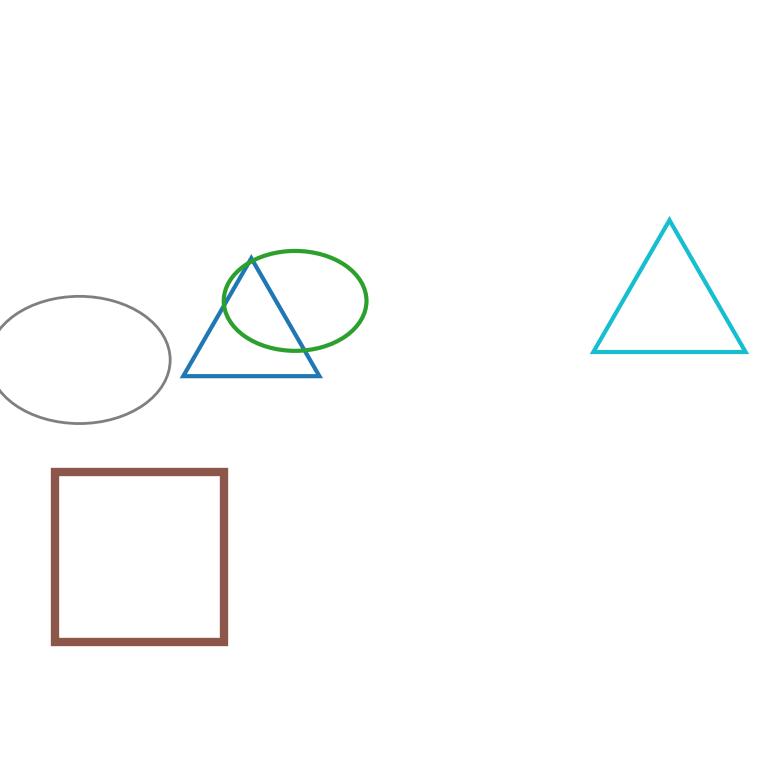[{"shape": "triangle", "thickness": 1.5, "radius": 0.51, "center": [0.326, 0.563]}, {"shape": "oval", "thickness": 1.5, "radius": 0.46, "center": [0.383, 0.609]}, {"shape": "square", "thickness": 3, "radius": 0.55, "center": [0.181, 0.277]}, {"shape": "oval", "thickness": 1, "radius": 0.59, "center": [0.103, 0.533]}, {"shape": "triangle", "thickness": 1.5, "radius": 0.57, "center": [0.869, 0.6]}]